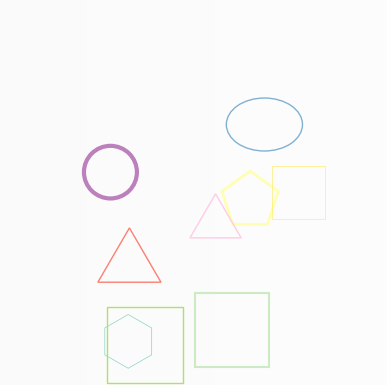[{"shape": "hexagon", "thickness": 0.5, "radius": 0.35, "center": [0.331, 0.113]}, {"shape": "pentagon", "thickness": 2, "radius": 0.38, "center": [0.645, 0.479]}, {"shape": "triangle", "thickness": 1, "radius": 0.47, "center": [0.334, 0.314]}, {"shape": "oval", "thickness": 1, "radius": 0.49, "center": [0.682, 0.677]}, {"shape": "square", "thickness": 1, "radius": 0.49, "center": [0.375, 0.104]}, {"shape": "triangle", "thickness": 1, "radius": 0.38, "center": [0.556, 0.42]}, {"shape": "circle", "thickness": 3, "radius": 0.34, "center": [0.285, 0.553]}, {"shape": "square", "thickness": 1.5, "radius": 0.48, "center": [0.6, 0.142]}, {"shape": "square", "thickness": 0.5, "radius": 0.34, "center": [0.769, 0.5]}]